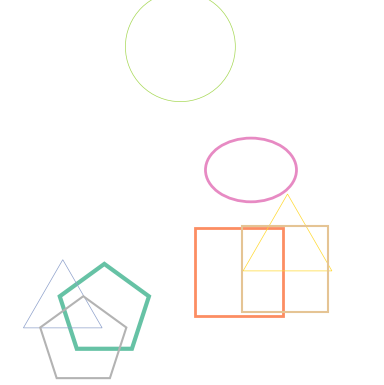[{"shape": "pentagon", "thickness": 3, "radius": 0.61, "center": [0.271, 0.193]}, {"shape": "square", "thickness": 2, "radius": 0.57, "center": [0.62, 0.293]}, {"shape": "triangle", "thickness": 0.5, "radius": 0.59, "center": [0.163, 0.207]}, {"shape": "oval", "thickness": 2, "radius": 0.59, "center": [0.652, 0.559]}, {"shape": "circle", "thickness": 0.5, "radius": 0.71, "center": [0.468, 0.879]}, {"shape": "triangle", "thickness": 0.5, "radius": 0.67, "center": [0.747, 0.363]}, {"shape": "square", "thickness": 1.5, "radius": 0.56, "center": [0.74, 0.302]}, {"shape": "pentagon", "thickness": 1.5, "radius": 0.59, "center": [0.216, 0.113]}]